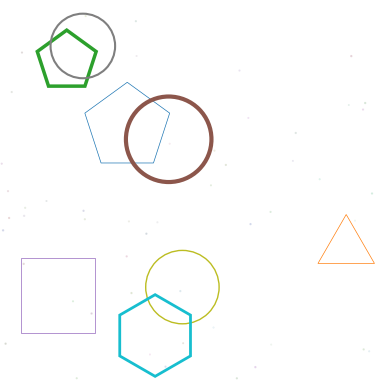[{"shape": "pentagon", "thickness": 0.5, "radius": 0.58, "center": [0.331, 0.67]}, {"shape": "triangle", "thickness": 0.5, "radius": 0.42, "center": [0.899, 0.358]}, {"shape": "pentagon", "thickness": 2.5, "radius": 0.4, "center": [0.173, 0.841]}, {"shape": "square", "thickness": 0.5, "radius": 0.48, "center": [0.151, 0.233]}, {"shape": "circle", "thickness": 3, "radius": 0.56, "center": [0.438, 0.638]}, {"shape": "circle", "thickness": 1.5, "radius": 0.42, "center": [0.215, 0.881]}, {"shape": "circle", "thickness": 1, "radius": 0.48, "center": [0.474, 0.254]}, {"shape": "hexagon", "thickness": 2, "radius": 0.53, "center": [0.403, 0.129]}]